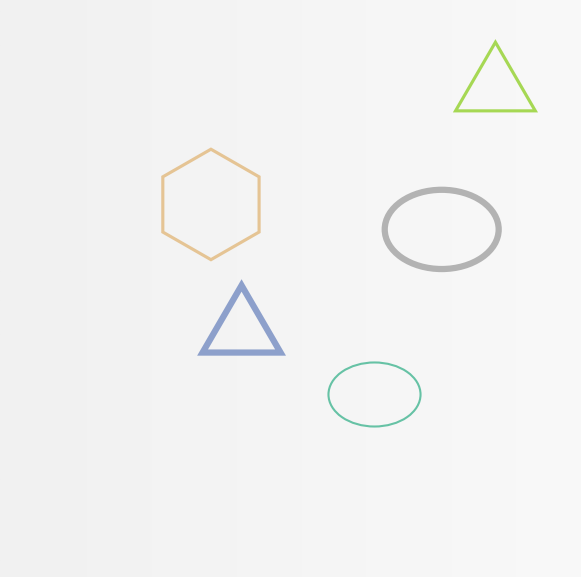[{"shape": "oval", "thickness": 1, "radius": 0.4, "center": [0.644, 0.316]}, {"shape": "triangle", "thickness": 3, "radius": 0.39, "center": [0.416, 0.427]}, {"shape": "triangle", "thickness": 1.5, "radius": 0.4, "center": [0.852, 0.847]}, {"shape": "hexagon", "thickness": 1.5, "radius": 0.48, "center": [0.363, 0.645]}, {"shape": "oval", "thickness": 3, "radius": 0.49, "center": [0.76, 0.602]}]